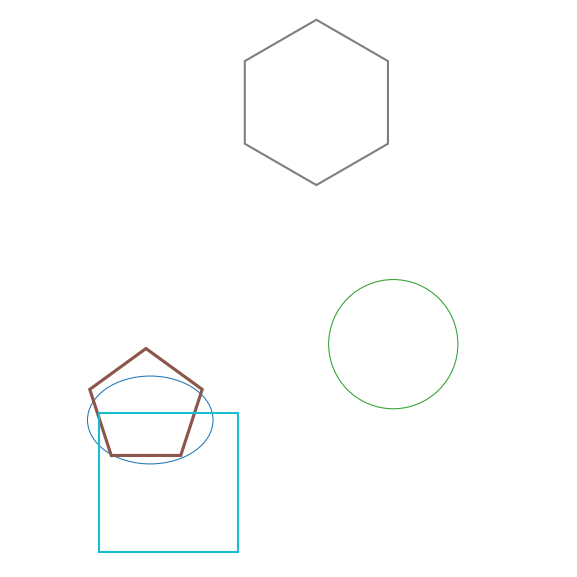[{"shape": "oval", "thickness": 0.5, "radius": 0.54, "center": [0.26, 0.272]}, {"shape": "circle", "thickness": 0.5, "radius": 0.56, "center": [0.681, 0.403]}, {"shape": "pentagon", "thickness": 1.5, "radius": 0.51, "center": [0.253, 0.293]}, {"shape": "hexagon", "thickness": 1, "radius": 0.72, "center": [0.548, 0.822]}, {"shape": "square", "thickness": 1, "radius": 0.6, "center": [0.291, 0.164]}]